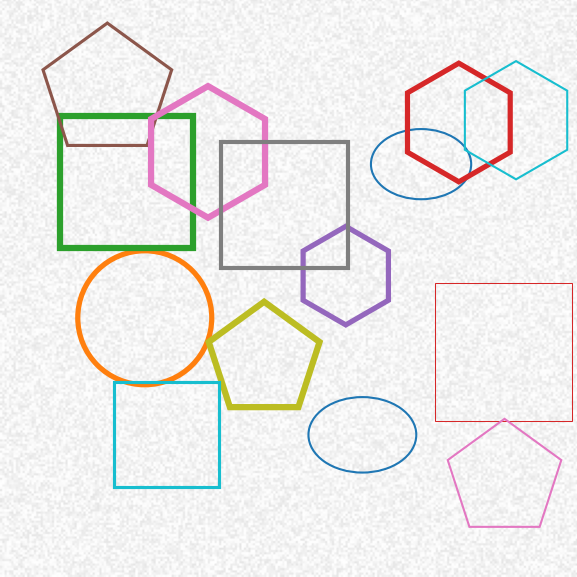[{"shape": "oval", "thickness": 1, "radius": 0.43, "center": [0.729, 0.715]}, {"shape": "oval", "thickness": 1, "radius": 0.47, "center": [0.627, 0.246]}, {"shape": "circle", "thickness": 2.5, "radius": 0.58, "center": [0.251, 0.449]}, {"shape": "square", "thickness": 3, "radius": 0.57, "center": [0.219, 0.684]}, {"shape": "square", "thickness": 0.5, "radius": 0.6, "center": [0.872, 0.39]}, {"shape": "hexagon", "thickness": 2.5, "radius": 0.51, "center": [0.795, 0.787]}, {"shape": "hexagon", "thickness": 2.5, "radius": 0.43, "center": [0.599, 0.522]}, {"shape": "pentagon", "thickness": 1.5, "radius": 0.59, "center": [0.186, 0.842]}, {"shape": "hexagon", "thickness": 3, "radius": 0.57, "center": [0.36, 0.736]}, {"shape": "pentagon", "thickness": 1, "radius": 0.52, "center": [0.874, 0.17]}, {"shape": "square", "thickness": 2, "radius": 0.55, "center": [0.493, 0.645]}, {"shape": "pentagon", "thickness": 3, "radius": 0.5, "center": [0.457, 0.376]}, {"shape": "square", "thickness": 1.5, "radius": 0.46, "center": [0.288, 0.247]}, {"shape": "hexagon", "thickness": 1, "radius": 0.51, "center": [0.894, 0.791]}]